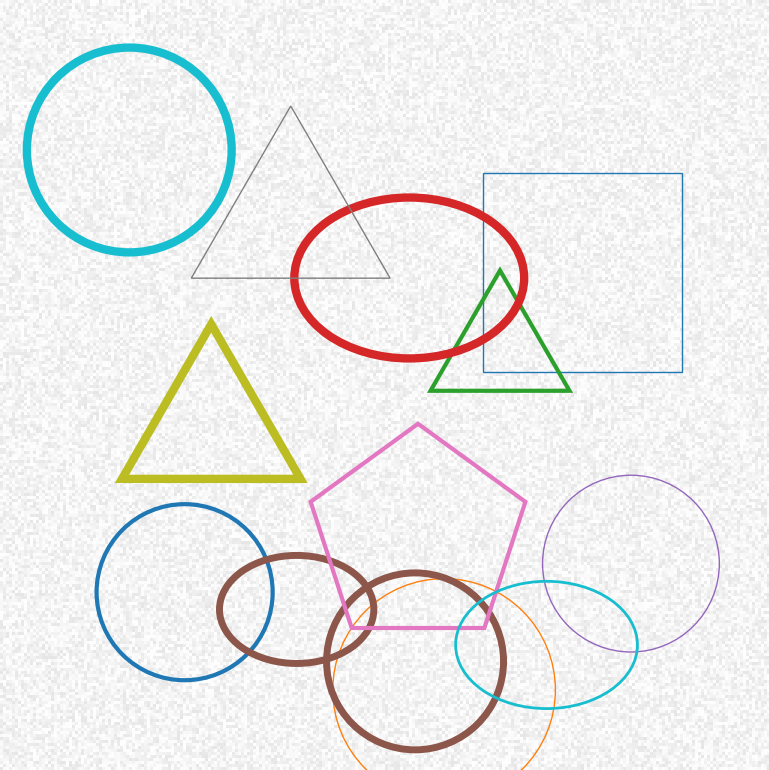[{"shape": "square", "thickness": 0.5, "radius": 0.65, "center": [0.756, 0.646]}, {"shape": "circle", "thickness": 1.5, "radius": 0.57, "center": [0.24, 0.231]}, {"shape": "circle", "thickness": 0.5, "radius": 0.72, "center": [0.577, 0.104]}, {"shape": "triangle", "thickness": 1.5, "radius": 0.52, "center": [0.649, 0.545]}, {"shape": "oval", "thickness": 3, "radius": 0.75, "center": [0.531, 0.639]}, {"shape": "circle", "thickness": 0.5, "radius": 0.57, "center": [0.819, 0.268]}, {"shape": "oval", "thickness": 2.5, "radius": 0.5, "center": [0.385, 0.209]}, {"shape": "circle", "thickness": 2.5, "radius": 0.57, "center": [0.539, 0.141]}, {"shape": "pentagon", "thickness": 1.5, "radius": 0.73, "center": [0.543, 0.303]}, {"shape": "triangle", "thickness": 0.5, "radius": 0.75, "center": [0.378, 0.713]}, {"shape": "triangle", "thickness": 3, "radius": 0.67, "center": [0.274, 0.445]}, {"shape": "oval", "thickness": 1, "radius": 0.59, "center": [0.71, 0.162]}, {"shape": "circle", "thickness": 3, "radius": 0.66, "center": [0.168, 0.805]}]